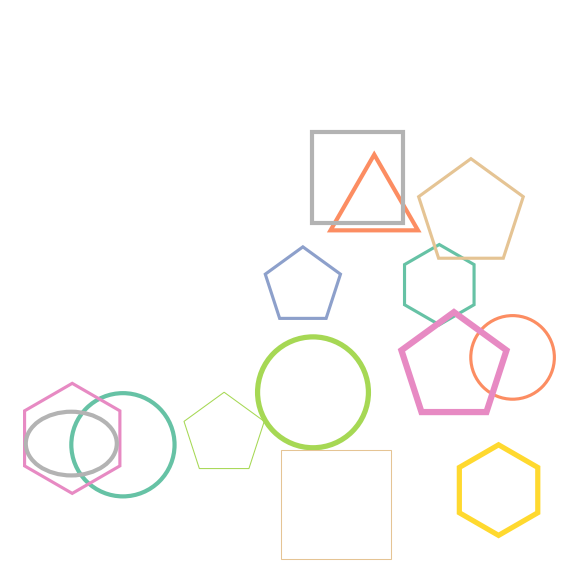[{"shape": "hexagon", "thickness": 1.5, "radius": 0.35, "center": [0.761, 0.506]}, {"shape": "circle", "thickness": 2, "radius": 0.45, "center": [0.213, 0.229]}, {"shape": "triangle", "thickness": 2, "radius": 0.44, "center": [0.648, 0.644]}, {"shape": "circle", "thickness": 1.5, "radius": 0.36, "center": [0.888, 0.38]}, {"shape": "pentagon", "thickness": 1.5, "radius": 0.34, "center": [0.524, 0.503]}, {"shape": "pentagon", "thickness": 3, "radius": 0.48, "center": [0.786, 0.363]}, {"shape": "hexagon", "thickness": 1.5, "radius": 0.48, "center": [0.125, 0.24]}, {"shape": "pentagon", "thickness": 0.5, "radius": 0.37, "center": [0.388, 0.247]}, {"shape": "circle", "thickness": 2.5, "radius": 0.48, "center": [0.542, 0.32]}, {"shape": "hexagon", "thickness": 2.5, "radius": 0.39, "center": [0.863, 0.15]}, {"shape": "square", "thickness": 0.5, "radius": 0.47, "center": [0.582, 0.125]}, {"shape": "pentagon", "thickness": 1.5, "radius": 0.48, "center": [0.815, 0.629]}, {"shape": "square", "thickness": 2, "radius": 0.39, "center": [0.619, 0.692]}, {"shape": "oval", "thickness": 2, "radius": 0.39, "center": [0.123, 0.231]}]